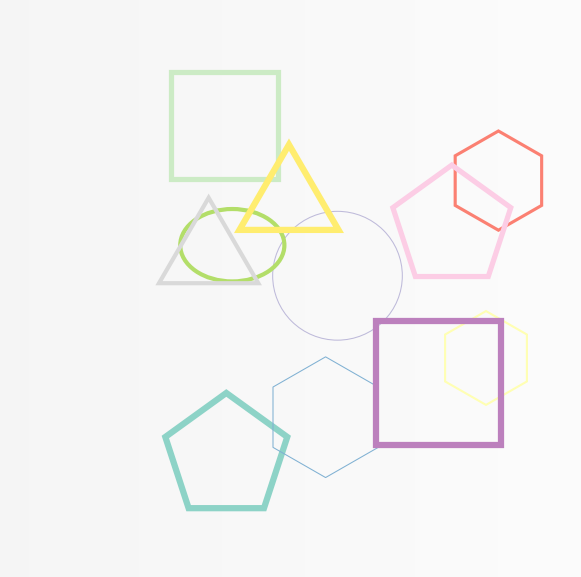[{"shape": "pentagon", "thickness": 3, "radius": 0.55, "center": [0.389, 0.208]}, {"shape": "hexagon", "thickness": 1, "radius": 0.41, "center": [0.836, 0.379]}, {"shape": "circle", "thickness": 0.5, "radius": 0.56, "center": [0.581, 0.522]}, {"shape": "hexagon", "thickness": 1.5, "radius": 0.43, "center": [0.857, 0.686]}, {"shape": "hexagon", "thickness": 0.5, "radius": 0.52, "center": [0.56, 0.277]}, {"shape": "oval", "thickness": 2, "radius": 0.45, "center": [0.4, 0.575]}, {"shape": "pentagon", "thickness": 2.5, "radius": 0.53, "center": [0.777, 0.607]}, {"shape": "triangle", "thickness": 2, "radius": 0.49, "center": [0.359, 0.558]}, {"shape": "square", "thickness": 3, "radius": 0.54, "center": [0.755, 0.336]}, {"shape": "square", "thickness": 2.5, "radius": 0.46, "center": [0.387, 0.782]}, {"shape": "triangle", "thickness": 3, "radius": 0.49, "center": [0.497, 0.65]}]